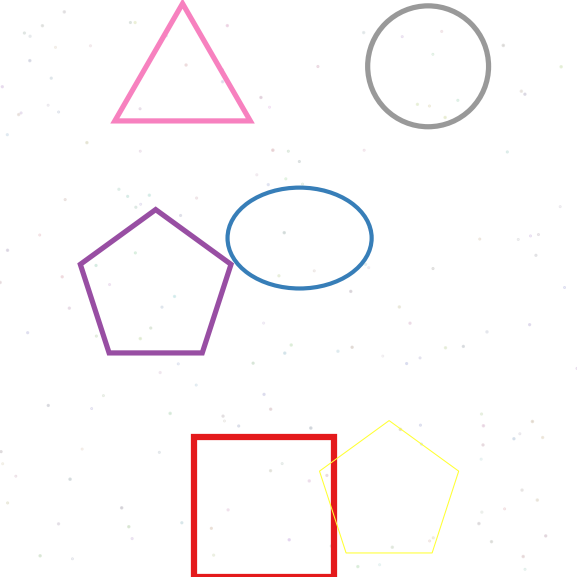[{"shape": "square", "thickness": 3, "radius": 0.61, "center": [0.458, 0.121]}, {"shape": "oval", "thickness": 2, "radius": 0.62, "center": [0.519, 0.587]}, {"shape": "pentagon", "thickness": 2.5, "radius": 0.69, "center": [0.27, 0.499]}, {"shape": "pentagon", "thickness": 0.5, "radius": 0.63, "center": [0.674, 0.144]}, {"shape": "triangle", "thickness": 2.5, "radius": 0.68, "center": [0.316, 0.857]}, {"shape": "circle", "thickness": 2.5, "radius": 0.52, "center": [0.741, 0.884]}]